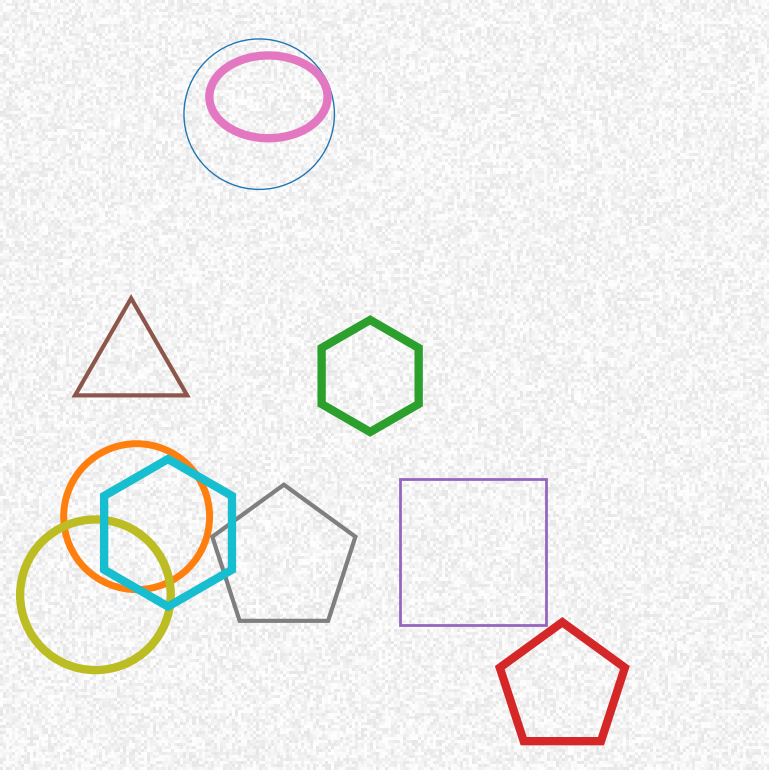[{"shape": "circle", "thickness": 0.5, "radius": 0.49, "center": [0.337, 0.852]}, {"shape": "circle", "thickness": 2.5, "radius": 0.47, "center": [0.177, 0.329]}, {"shape": "hexagon", "thickness": 3, "radius": 0.36, "center": [0.481, 0.512]}, {"shape": "pentagon", "thickness": 3, "radius": 0.43, "center": [0.73, 0.107]}, {"shape": "square", "thickness": 1, "radius": 0.47, "center": [0.615, 0.283]}, {"shape": "triangle", "thickness": 1.5, "radius": 0.42, "center": [0.17, 0.529]}, {"shape": "oval", "thickness": 3, "radius": 0.38, "center": [0.349, 0.874]}, {"shape": "pentagon", "thickness": 1.5, "radius": 0.49, "center": [0.369, 0.273]}, {"shape": "circle", "thickness": 3, "radius": 0.49, "center": [0.124, 0.228]}, {"shape": "hexagon", "thickness": 3, "radius": 0.48, "center": [0.218, 0.308]}]